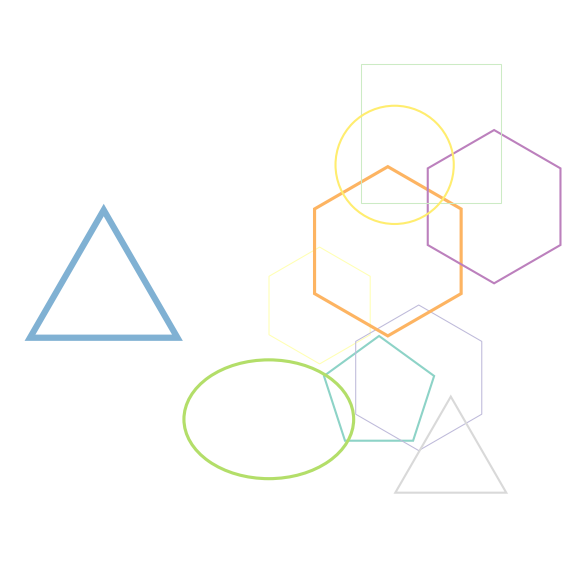[{"shape": "pentagon", "thickness": 1, "radius": 0.5, "center": [0.656, 0.317]}, {"shape": "hexagon", "thickness": 0.5, "radius": 0.51, "center": [0.553, 0.47]}, {"shape": "hexagon", "thickness": 0.5, "radius": 0.63, "center": [0.725, 0.345]}, {"shape": "triangle", "thickness": 3, "radius": 0.74, "center": [0.18, 0.488]}, {"shape": "hexagon", "thickness": 1.5, "radius": 0.73, "center": [0.672, 0.564]}, {"shape": "oval", "thickness": 1.5, "radius": 0.73, "center": [0.465, 0.273]}, {"shape": "triangle", "thickness": 1, "radius": 0.55, "center": [0.781, 0.201]}, {"shape": "hexagon", "thickness": 1, "radius": 0.66, "center": [0.856, 0.641]}, {"shape": "square", "thickness": 0.5, "radius": 0.6, "center": [0.747, 0.768]}, {"shape": "circle", "thickness": 1, "radius": 0.51, "center": [0.683, 0.714]}]